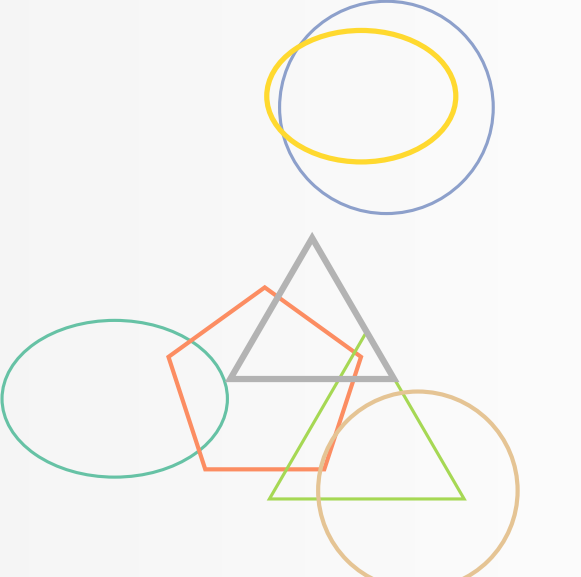[{"shape": "oval", "thickness": 1.5, "radius": 0.97, "center": [0.197, 0.309]}, {"shape": "pentagon", "thickness": 2, "radius": 0.87, "center": [0.455, 0.327]}, {"shape": "circle", "thickness": 1.5, "radius": 0.92, "center": [0.665, 0.813]}, {"shape": "triangle", "thickness": 1.5, "radius": 0.97, "center": [0.631, 0.232]}, {"shape": "oval", "thickness": 2.5, "radius": 0.81, "center": [0.622, 0.833]}, {"shape": "circle", "thickness": 2, "radius": 0.86, "center": [0.719, 0.15]}, {"shape": "triangle", "thickness": 3, "radius": 0.81, "center": [0.537, 0.424]}]